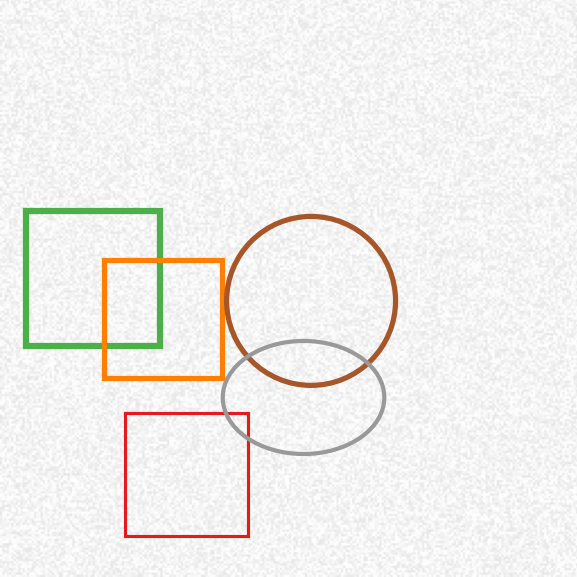[{"shape": "square", "thickness": 1.5, "radius": 0.53, "center": [0.323, 0.177]}, {"shape": "square", "thickness": 3, "radius": 0.58, "center": [0.161, 0.517]}, {"shape": "square", "thickness": 2.5, "radius": 0.51, "center": [0.282, 0.447]}, {"shape": "circle", "thickness": 2.5, "radius": 0.73, "center": [0.539, 0.478]}, {"shape": "oval", "thickness": 2, "radius": 0.7, "center": [0.526, 0.311]}]